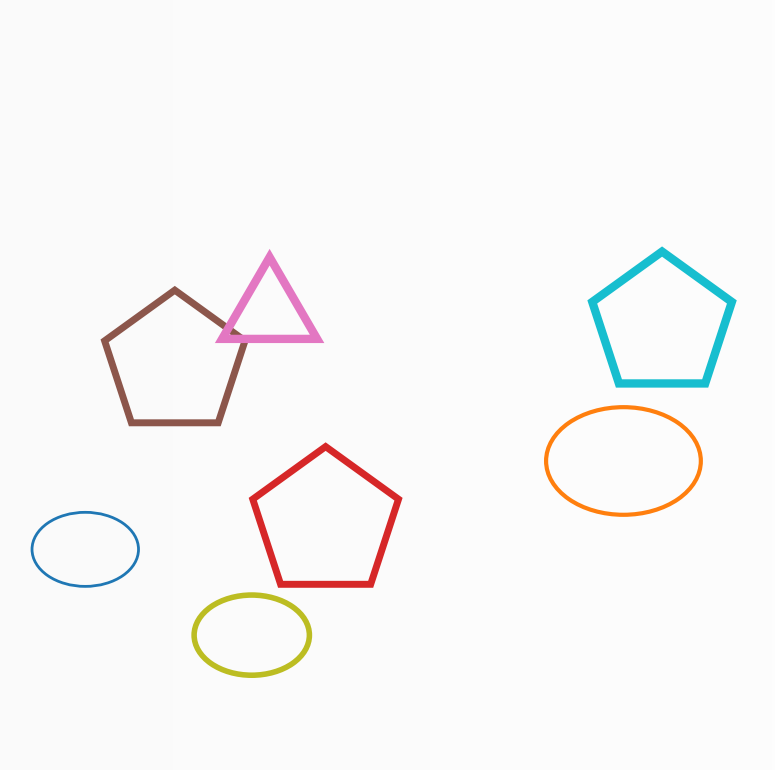[{"shape": "oval", "thickness": 1, "radius": 0.34, "center": [0.11, 0.287]}, {"shape": "oval", "thickness": 1.5, "radius": 0.5, "center": [0.804, 0.401]}, {"shape": "pentagon", "thickness": 2.5, "radius": 0.49, "center": [0.42, 0.321]}, {"shape": "pentagon", "thickness": 2.5, "radius": 0.48, "center": [0.226, 0.528]}, {"shape": "triangle", "thickness": 3, "radius": 0.35, "center": [0.348, 0.595]}, {"shape": "oval", "thickness": 2, "radius": 0.37, "center": [0.325, 0.175]}, {"shape": "pentagon", "thickness": 3, "radius": 0.47, "center": [0.854, 0.579]}]